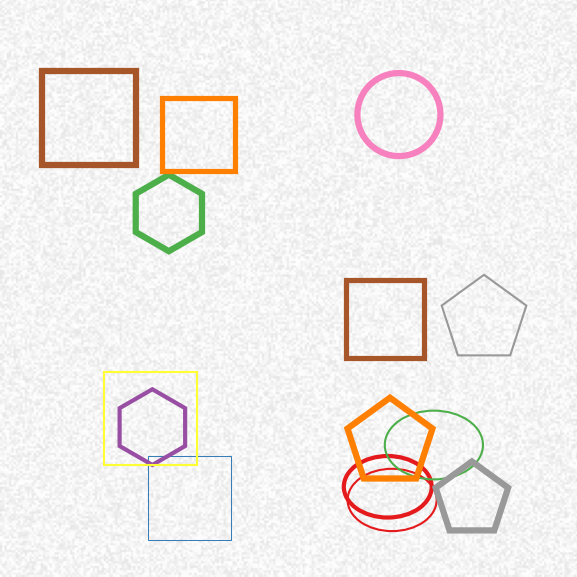[{"shape": "oval", "thickness": 1, "radius": 0.39, "center": [0.679, 0.133]}, {"shape": "oval", "thickness": 2, "radius": 0.38, "center": [0.671, 0.156]}, {"shape": "square", "thickness": 0.5, "radius": 0.36, "center": [0.328, 0.137]}, {"shape": "hexagon", "thickness": 3, "radius": 0.33, "center": [0.292, 0.63]}, {"shape": "oval", "thickness": 1, "radius": 0.43, "center": [0.751, 0.229]}, {"shape": "hexagon", "thickness": 2, "radius": 0.33, "center": [0.264, 0.26]}, {"shape": "pentagon", "thickness": 3, "radius": 0.39, "center": [0.675, 0.233]}, {"shape": "square", "thickness": 2.5, "radius": 0.32, "center": [0.344, 0.766]}, {"shape": "square", "thickness": 1, "radius": 0.4, "center": [0.261, 0.275]}, {"shape": "square", "thickness": 3, "radius": 0.41, "center": [0.155, 0.794]}, {"shape": "square", "thickness": 2.5, "radius": 0.34, "center": [0.667, 0.446]}, {"shape": "circle", "thickness": 3, "radius": 0.36, "center": [0.691, 0.801]}, {"shape": "pentagon", "thickness": 3, "radius": 0.33, "center": [0.817, 0.134]}, {"shape": "pentagon", "thickness": 1, "radius": 0.39, "center": [0.838, 0.446]}]